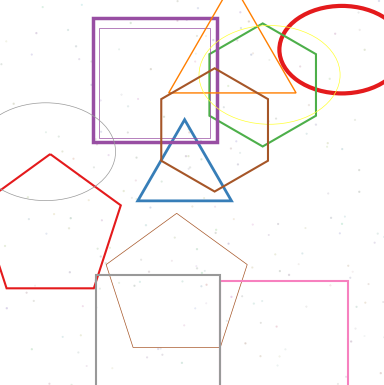[{"shape": "pentagon", "thickness": 1.5, "radius": 0.96, "center": [0.13, 0.407]}, {"shape": "oval", "thickness": 3, "radius": 0.81, "center": [0.888, 0.871]}, {"shape": "triangle", "thickness": 2, "radius": 0.7, "center": [0.48, 0.549]}, {"shape": "hexagon", "thickness": 1.5, "radius": 0.8, "center": [0.682, 0.779]}, {"shape": "square", "thickness": 2.5, "radius": 0.8, "center": [0.403, 0.792]}, {"shape": "square", "thickness": 0.5, "radius": 0.72, "center": [0.401, 0.784]}, {"shape": "triangle", "thickness": 1, "radius": 0.95, "center": [0.604, 0.854]}, {"shape": "oval", "thickness": 0.5, "radius": 0.92, "center": [0.7, 0.805]}, {"shape": "pentagon", "thickness": 0.5, "radius": 0.96, "center": [0.459, 0.253]}, {"shape": "hexagon", "thickness": 1.5, "radius": 0.8, "center": [0.557, 0.663]}, {"shape": "square", "thickness": 1.5, "radius": 0.83, "center": [0.738, 0.103]}, {"shape": "oval", "thickness": 0.5, "radius": 0.91, "center": [0.119, 0.606]}, {"shape": "square", "thickness": 1.5, "radius": 0.81, "center": [0.41, 0.123]}]